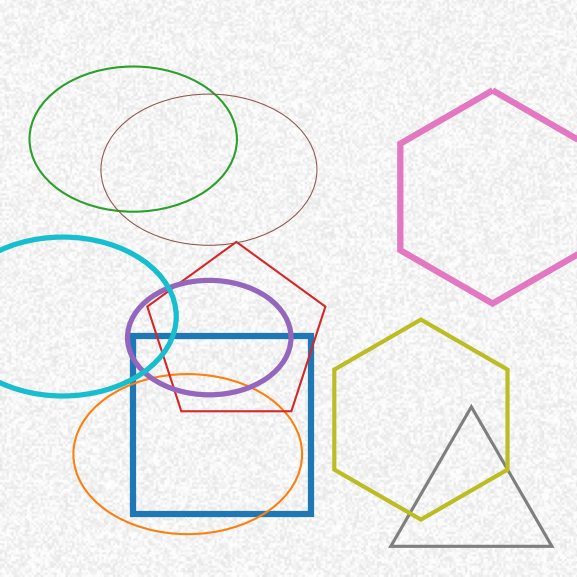[{"shape": "square", "thickness": 3, "radius": 0.77, "center": [0.384, 0.263]}, {"shape": "oval", "thickness": 1, "radius": 0.99, "center": [0.325, 0.213]}, {"shape": "oval", "thickness": 1, "radius": 0.9, "center": [0.231, 0.758]}, {"shape": "pentagon", "thickness": 1, "radius": 0.81, "center": [0.409, 0.418]}, {"shape": "oval", "thickness": 2.5, "radius": 0.71, "center": [0.362, 0.415]}, {"shape": "oval", "thickness": 0.5, "radius": 0.94, "center": [0.362, 0.705]}, {"shape": "hexagon", "thickness": 3, "radius": 0.92, "center": [0.853, 0.658]}, {"shape": "triangle", "thickness": 1.5, "radius": 0.81, "center": [0.816, 0.134]}, {"shape": "hexagon", "thickness": 2, "radius": 0.87, "center": [0.729, 0.273]}, {"shape": "oval", "thickness": 2.5, "radius": 0.98, "center": [0.109, 0.451]}]